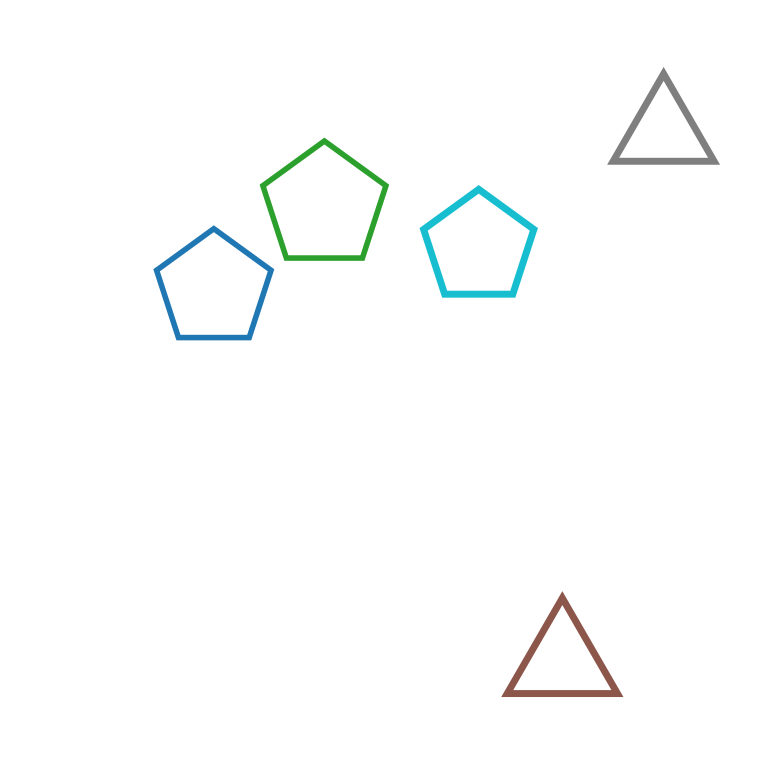[{"shape": "pentagon", "thickness": 2, "radius": 0.39, "center": [0.278, 0.625]}, {"shape": "pentagon", "thickness": 2, "radius": 0.42, "center": [0.421, 0.733]}, {"shape": "triangle", "thickness": 2.5, "radius": 0.41, "center": [0.73, 0.141]}, {"shape": "triangle", "thickness": 2.5, "radius": 0.38, "center": [0.862, 0.828]}, {"shape": "pentagon", "thickness": 2.5, "radius": 0.38, "center": [0.622, 0.679]}]